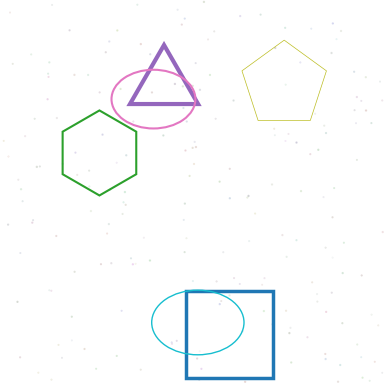[{"shape": "square", "thickness": 2.5, "radius": 0.57, "center": [0.595, 0.132]}, {"shape": "hexagon", "thickness": 1.5, "radius": 0.55, "center": [0.258, 0.603]}, {"shape": "triangle", "thickness": 3, "radius": 0.51, "center": [0.426, 0.781]}, {"shape": "oval", "thickness": 1.5, "radius": 0.54, "center": [0.399, 0.743]}, {"shape": "pentagon", "thickness": 0.5, "radius": 0.58, "center": [0.738, 0.78]}, {"shape": "oval", "thickness": 1, "radius": 0.6, "center": [0.514, 0.162]}]